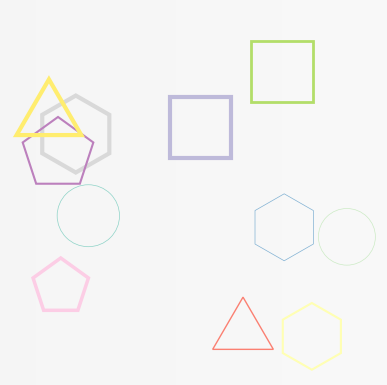[{"shape": "circle", "thickness": 0.5, "radius": 0.4, "center": [0.228, 0.44]}, {"shape": "hexagon", "thickness": 1.5, "radius": 0.43, "center": [0.805, 0.126]}, {"shape": "square", "thickness": 3, "radius": 0.39, "center": [0.517, 0.669]}, {"shape": "triangle", "thickness": 1, "radius": 0.45, "center": [0.627, 0.138]}, {"shape": "hexagon", "thickness": 0.5, "radius": 0.43, "center": [0.733, 0.41]}, {"shape": "square", "thickness": 2, "radius": 0.4, "center": [0.728, 0.814]}, {"shape": "pentagon", "thickness": 2.5, "radius": 0.38, "center": [0.157, 0.255]}, {"shape": "hexagon", "thickness": 3, "radius": 0.5, "center": [0.196, 0.652]}, {"shape": "pentagon", "thickness": 1.5, "radius": 0.48, "center": [0.15, 0.6]}, {"shape": "circle", "thickness": 0.5, "radius": 0.37, "center": [0.895, 0.385]}, {"shape": "triangle", "thickness": 3, "radius": 0.48, "center": [0.126, 0.697]}]